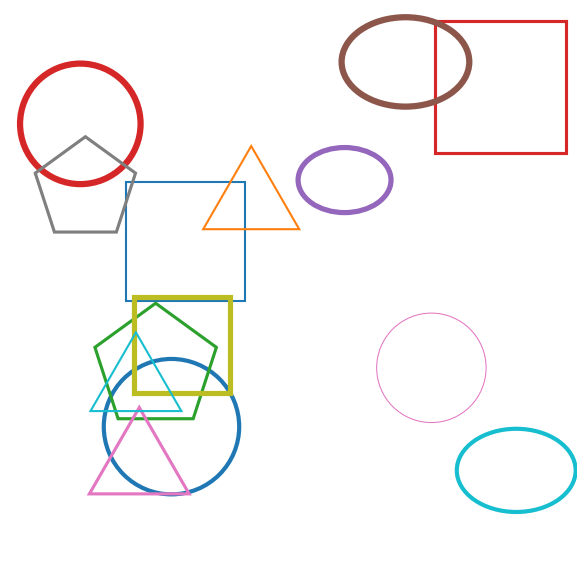[{"shape": "square", "thickness": 1, "radius": 0.52, "center": [0.321, 0.58]}, {"shape": "circle", "thickness": 2, "radius": 0.59, "center": [0.297, 0.26]}, {"shape": "triangle", "thickness": 1, "radius": 0.48, "center": [0.435, 0.65]}, {"shape": "pentagon", "thickness": 1.5, "radius": 0.55, "center": [0.27, 0.363]}, {"shape": "circle", "thickness": 3, "radius": 0.52, "center": [0.139, 0.785]}, {"shape": "square", "thickness": 1.5, "radius": 0.57, "center": [0.867, 0.849]}, {"shape": "oval", "thickness": 2.5, "radius": 0.4, "center": [0.597, 0.687]}, {"shape": "oval", "thickness": 3, "radius": 0.55, "center": [0.702, 0.892]}, {"shape": "triangle", "thickness": 1.5, "radius": 0.5, "center": [0.241, 0.194]}, {"shape": "circle", "thickness": 0.5, "radius": 0.47, "center": [0.747, 0.362]}, {"shape": "pentagon", "thickness": 1.5, "radius": 0.46, "center": [0.148, 0.671]}, {"shape": "square", "thickness": 2.5, "radius": 0.42, "center": [0.315, 0.402]}, {"shape": "oval", "thickness": 2, "radius": 0.51, "center": [0.894, 0.185]}, {"shape": "triangle", "thickness": 1, "radius": 0.45, "center": [0.235, 0.333]}]